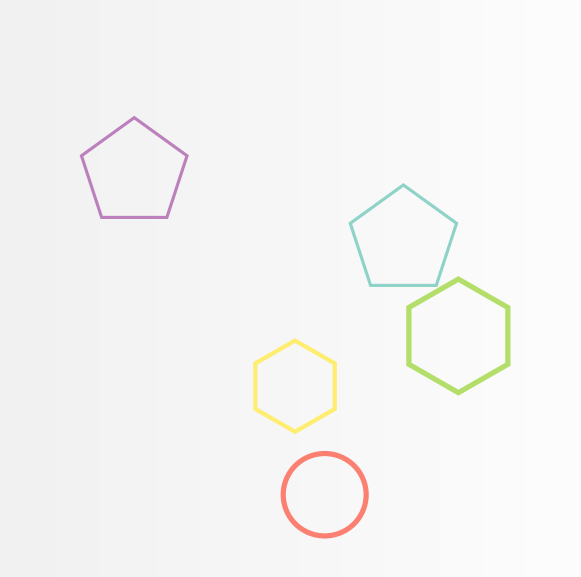[{"shape": "pentagon", "thickness": 1.5, "radius": 0.48, "center": [0.694, 0.583]}, {"shape": "circle", "thickness": 2.5, "radius": 0.36, "center": [0.559, 0.142]}, {"shape": "hexagon", "thickness": 2.5, "radius": 0.49, "center": [0.789, 0.417]}, {"shape": "pentagon", "thickness": 1.5, "radius": 0.48, "center": [0.231, 0.7]}, {"shape": "hexagon", "thickness": 2, "radius": 0.39, "center": [0.508, 0.33]}]